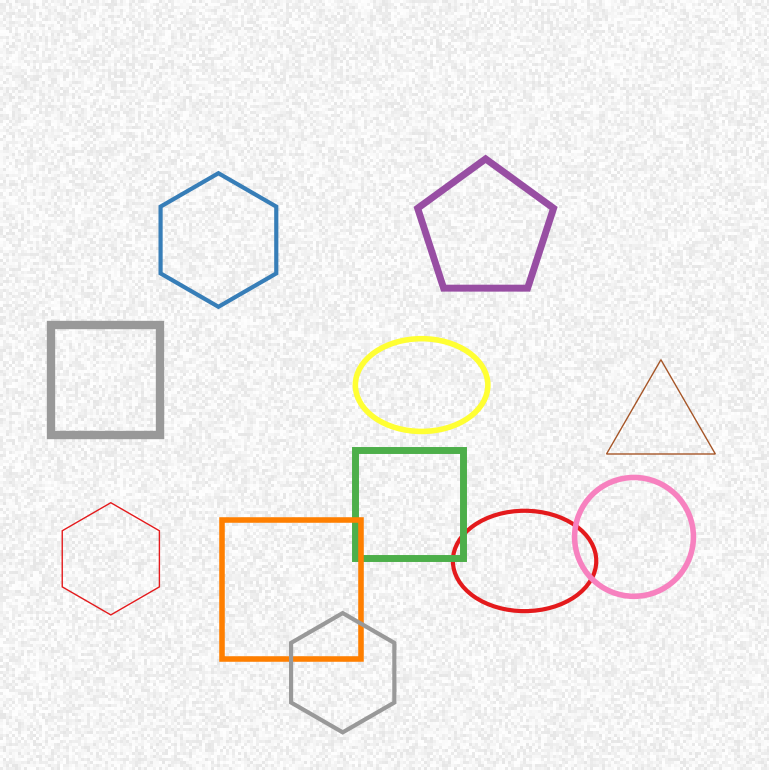[{"shape": "oval", "thickness": 1.5, "radius": 0.47, "center": [0.681, 0.271]}, {"shape": "hexagon", "thickness": 0.5, "radius": 0.36, "center": [0.144, 0.274]}, {"shape": "hexagon", "thickness": 1.5, "radius": 0.43, "center": [0.284, 0.688]}, {"shape": "square", "thickness": 2.5, "radius": 0.35, "center": [0.532, 0.346]}, {"shape": "pentagon", "thickness": 2.5, "radius": 0.46, "center": [0.631, 0.701]}, {"shape": "square", "thickness": 2, "radius": 0.45, "center": [0.379, 0.234]}, {"shape": "oval", "thickness": 2, "radius": 0.43, "center": [0.548, 0.5]}, {"shape": "triangle", "thickness": 0.5, "radius": 0.41, "center": [0.858, 0.451]}, {"shape": "circle", "thickness": 2, "radius": 0.39, "center": [0.823, 0.303]}, {"shape": "hexagon", "thickness": 1.5, "radius": 0.39, "center": [0.445, 0.126]}, {"shape": "square", "thickness": 3, "radius": 0.35, "center": [0.137, 0.506]}]